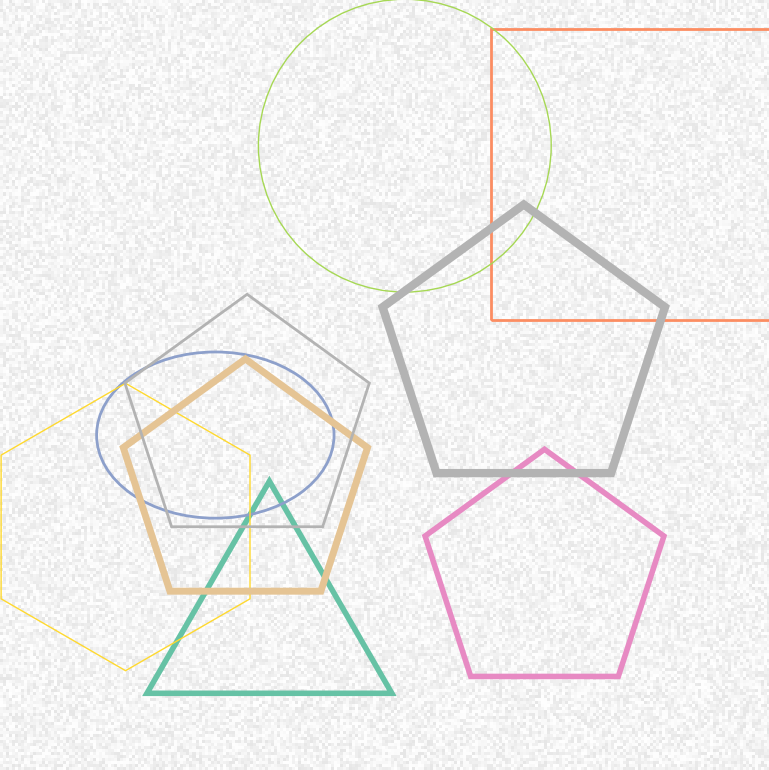[{"shape": "triangle", "thickness": 2, "radius": 0.92, "center": [0.35, 0.191]}, {"shape": "square", "thickness": 1, "radius": 0.94, "center": [0.827, 0.773]}, {"shape": "oval", "thickness": 1, "radius": 0.77, "center": [0.28, 0.435]}, {"shape": "pentagon", "thickness": 2, "radius": 0.82, "center": [0.707, 0.253]}, {"shape": "circle", "thickness": 0.5, "radius": 0.95, "center": [0.526, 0.811]}, {"shape": "hexagon", "thickness": 0.5, "radius": 0.93, "center": [0.163, 0.316]}, {"shape": "pentagon", "thickness": 2.5, "radius": 0.83, "center": [0.319, 0.367]}, {"shape": "pentagon", "thickness": 3, "radius": 0.96, "center": [0.68, 0.542]}, {"shape": "pentagon", "thickness": 1, "radius": 0.83, "center": [0.321, 0.451]}]